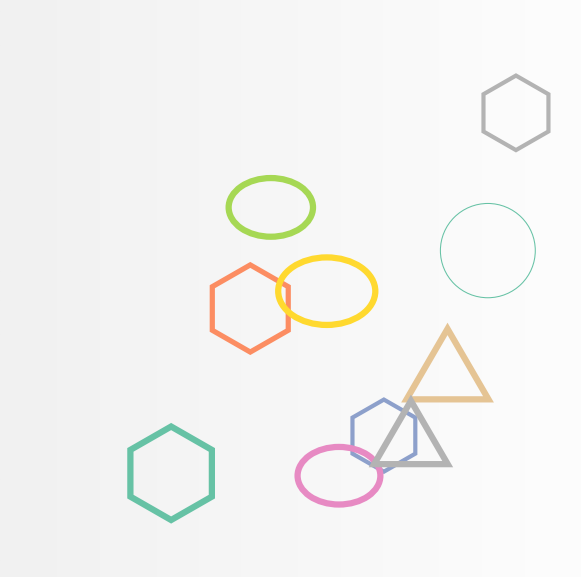[{"shape": "hexagon", "thickness": 3, "radius": 0.4, "center": [0.294, 0.18]}, {"shape": "circle", "thickness": 0.5, "radius": 0.41, "center": [0.839, 0.565]}, {"shape": "hexagon", "thickness": 2.5, "radius": 0.38, "center": [0.431, 0.465]}, {"shape": "hexagon", "thickness": 2, "radius": 0.31, "center": [0.66, 0.245]}, {"shape": "oval", "thickness": 3, "radius": 0.36, "center": [0.583, 0.175]}, {"shape": "oval", "thickness": 3, "radius": 0.36, "center": [0.466, 0.64]}, {"shape": "oval", "thickness": 3, "radius": 0.42, "center": [0.562, 0.495]}, {"shape": "triangle", "thickness": 3, "radius": 0.41, "center": [0.77, 0.348]}, {"shape": "triangle", "thickness": 3, "radius": 0.37, "center": [0.707, 0.232]}, {"shape": "hexagon", "thickness": 2, "radius": 0.32, "center": [0.888, 0.804]}]